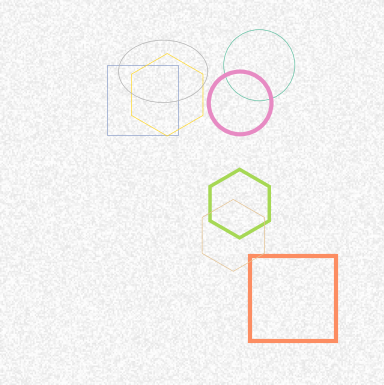[{"shape": "circle", "thickness": 0.5, "radius": 0.46, "center": [0.673, 0.831]}, {"shape": "square", "thickness": 3, "radius": 0.56, "center": [0.761, 0.225]}, {"shape": "square", "thickness": 0.5, "radius": 0.46, "center": [0.371, 0.741]}, {"shape": "circle", "thickness": 3, "radius": 0.41, "center": [0.624, 0.733]}, {"shape": "hexagon", "thickness": 2.5, "radius": 0.44, "center": [0.622, 0.471]}, {"shape": "hexagon", "thickness": 0.5, "radius": 0.54, "center": [0.434, 0.754]}, {"shape": "hexagon", "thickness": 0.5, "radius": 0.47, "center": [0.606, 0.389]}, {"shape": "oval", "thickness": 0.5, "radius": 0.58, "center": [0.424, 0.815]}]